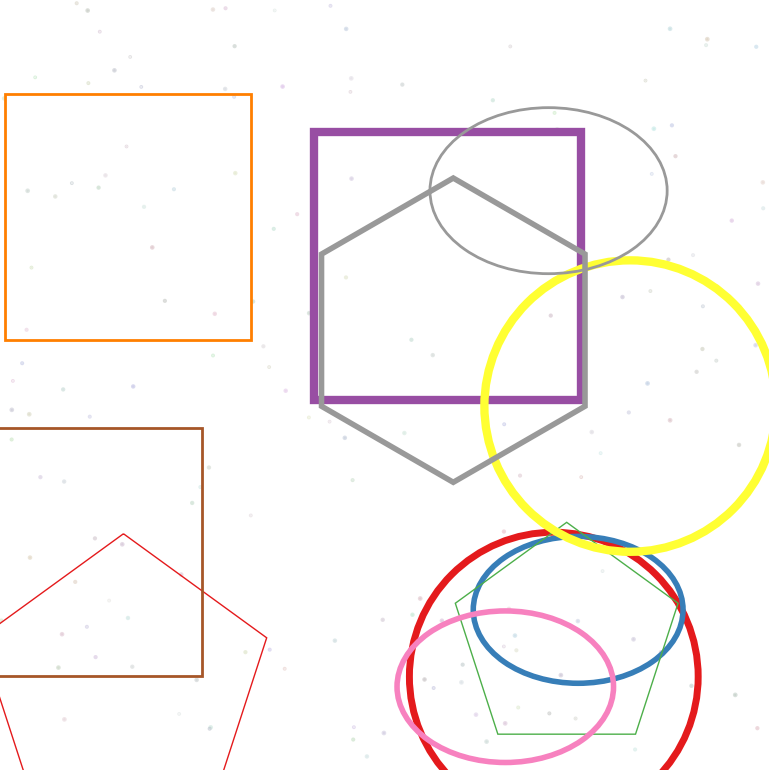[{"shape": "circle", "thickness": 2.5, "radius": 0.94, "center": [0.719, 0.121]}, {"shape": "pentagon", "thickness": 0.5, "radius": 0.98, "center": [0.16, 0.111]}, {"shape": "oval", "thickness": 2, "radius": 0.68, "center": [0.751, 0.208]}, {"shape": "pentagon", "thickness": 0.5, "radius": 0.76, "center": [0.736, 0.17]}, {"shape": "square", "thickness": 3, "radius": 0.87, "center": [0.581, 0.655]}, {"shape": "square", "thickness": 1, "radius": 0.8, "center": [0.166, 0.718]}, {"shape": "circle", "thickness": 3, "radius": 0.95, "center": [0.818, 0.473]}, {"shape": "square", "thickness": 1, "radius": 0.8, "center": [0.101, 0.283]}, {"shape": "oval", "thickness": 2, "radius": 0.7, "center": [0.656, 0.108]}, {"shape": "oval", "thickness": 1, "radius": 0.77, "center": [0.712, 0.752]}, {"shape": "hexagon", "thickness": 2, "radius": 0.99, "center": [0.589, 0.571]}]